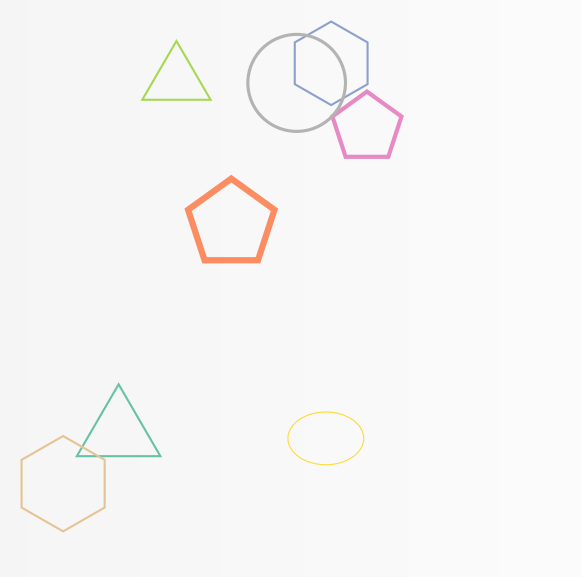[{"shape": "triangle", "thickness": 1, "radius": 0.41, "center": [0.204, 0.251]}, {"shape": "pentagon", "thickness": 3, "radius": 0.39, "center": [0.398, 0.612]}, {"shape": "hexagon", "thickness": 1, "radius": 0.36, "center": [0.57, 0.89]}, {"shape": "pentagon", "thickness": 2, "radius": 0.31, "center": [0.631, 0.778]}, {"shape": "triangle", "thickness": 1, "radius": 0.34, "center": [0.304, 0.86]}, {"shape": "oval", "thickness": 0.5, "radius": 0.33, "center": [0.561, 0.24]}, {"shape": "hexagon", "thickness": 1, "radius": 0.41, "center": [0.109, 0.162]}, {"shape": "circle", "thickness": 1.5, "radius": 0.42, "center": [0.51, 0.856]}]